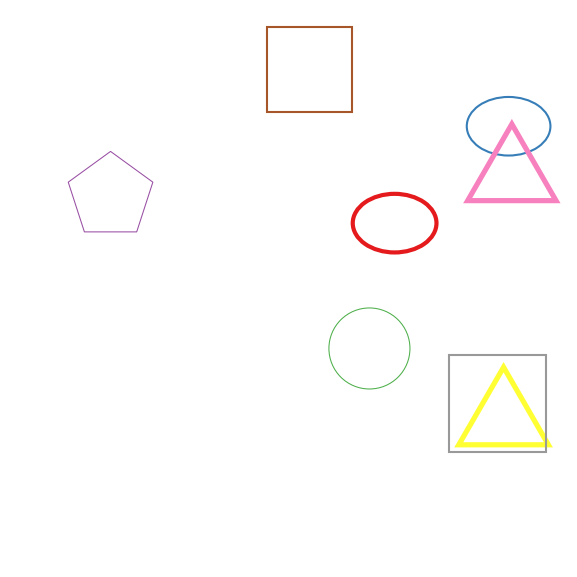[{"shape": "oval", "thickness": 2, "radius": 0.36, "center": [0.683, 0.613]}, {"shape": "oval", "thickness": 1, "radius": 0.36, "center": [0.881, 0.781]}, {"shape": "circle", "thickness": 0.5, "radius": 0.35, "center": [0.64, 0.396]}, {"shape": "pentagon", "thickness": 0.5, "radius": 0.39, "center": [0.191, 0.66]}, {"shape": "triangle", "thickness": 2.5, "radius": 0.45, "center": [0.872, 0.274]}, {"shape": "square", "thickness": 1, "radius": 0.37, "center": [0.536, 0.879]}, {"shape": "triangle", "thickness": 2.5, "radius": 0.44, "center": [0.886, 0.696]}, {"shape": "square", "thickness": 1, "radius": 0.42, "center": [0.862, 0.3]}]